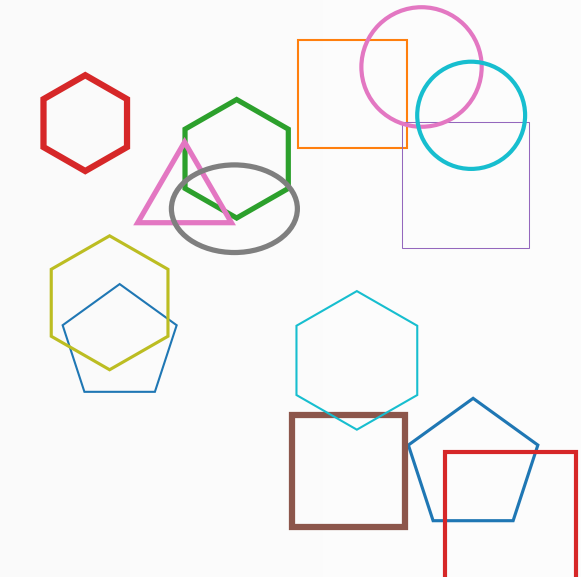[{"shape": "pentagon", "thickness": 1.5, "radius": 0.59, "center": [0.814, 0.192]}, {"shape": "pentagon", "thickness": 1, "radius": 0.52, "center": [0.206, 0.404]}, {"shape": "square", "thickness": 1, "radius": 0.47, "center": [0.607, 0.836]}, {"shape": "hexagon", "thickness": 2.5, "radius": 0.51, "center": [0.407, 0.724]}, {"shape": "square", "thickness": 2, "radius": 0.56, "center": [0.878, 0.104]}, {"shape": "hexagon", "thickness": 3, "radius": 0.41, "center": [0.147, 0.786]}, {"shape": "square", "thickness": 0.5, "radius": 0.55, "center": [0.801, 0.678]}, {"shape": "square", "thickness": 3, "radius": 0.48, "center": [0.599, 0.183]}, {"shape": "circle", "thickness": 2, "radius": 0.52, "center": [0.725, 0.883]}, {"shape": "triangle", "thickness": 2.5, "radius": 0.47, "center": [0.318, 0.66]}, {"shape": "oval", "thickness": 2.5, "radius": 0.54, "center": [0.403, 0.638]}, {"shape": "hexagon", "thickness": 1.5, "radius": 0.58, "center": [0.189, 0.475]}, {"shape": "circle", "thickness": 2, "radius": 0.46, "center": [0.811, 0.799]}, {"shape": "hexagon", "thickness": 1, "radius": 0.6, "center": [0.614, 0.375]}]